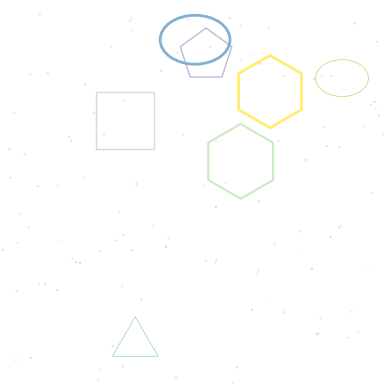[{"shape": "triangle", "thickness": 0.5, "radius": 0.34, "center": [0.351, 0.109]}, {"shape": "pentagon", "thickness": 1, "radius": 0.35, "center": [0.535, 0.857]}, {"shape": "oval", "thickness": 2, "radius": 0.45, "center": [0.507, 0.897]}, {"shape": "oval", "thickness": 0.5, "radius": 0.34, "center": [0.888, 0.797]}, {"shape": "square", "thickness": 1, "radius": 0.38, "center": [0.326, 0.687]}, {"shape": "hexagon", "thickness": 1.5, "radius": 0.49, "center": [0.625, 0.581]}, {"shape": "hexagon", "thickness": 2, "radius": 0.47, "center": [0.701, 0.762]}]